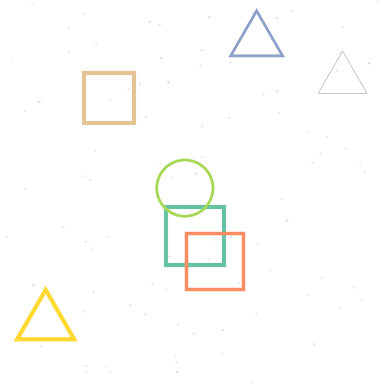[{"shape": "square", "thickness": 3, "radius": 0.38, "center": [0.506, 0.386]}, {"shape": "square", "thickness": 2.5, "radius": 0.37, "center": [0.556, 0.322]}, {"shape": "triangle", "thickness": 2, "radius": 0.39, "center": [0.667, 0.894]}, {"shape": "circle", "thickness": 2, "radius": 0.37, "center": [0.48, 0.511]}, {"shape": "triangle", "thickness": 3, "radius": 0.43, "center": [0.119, 0.162]}, {"shape": "square", "thickness": 3, "radius": 0.32, "center": [0.282, 0.745]}, {"shape": "triangle", "thickness": 0.5, "radius": 0.37, "center": [0.89, 0.794]}]